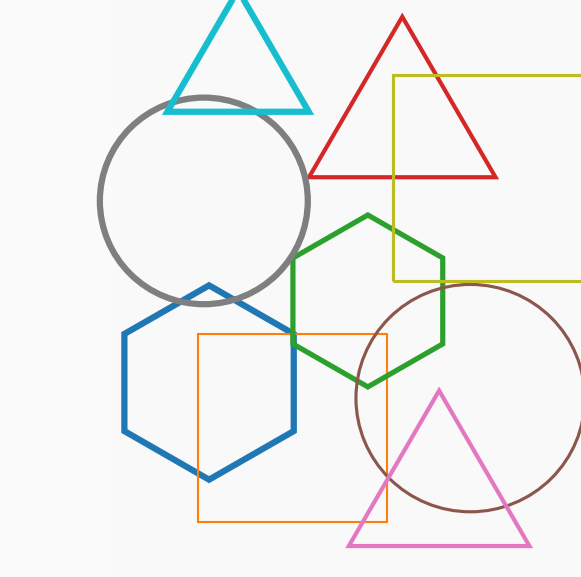[{"shape": "hexagon", "thickness": 3, "radius": 0.84, "center": [0.36, 0.337]}, {"shape": "square", "thickness": 1, "radius": 0.81, "center": [0.503, 0.259]}, {"shape": "hexagon", "thickness": 2.5, "radius": 0.74, "center": [0.633, 0.478]}, {"shape": "triangle", "thickness": 2, "radius": 0.93, "center": [0.692, 0.785]}, {"shape": "circle", "thickness": 1.5, "radius": 0.98, "center": [0.809, 0.31]}, {"shape": "triangle", "thickness": 2, "radius": 0.9, "center": [0.755, 0.143]}, {"shape": "circle", "thickness": 3, "radius": 0.89, "center": [0.351, 0.651]}, {"shape": "square", "thickness": 1.5, "radius": 0.89, "center": [0.855, 0.691]}, {"shape": "triangle", "thickness": 3, "radius": 0.7, "center": [0.41, 0.876]}]